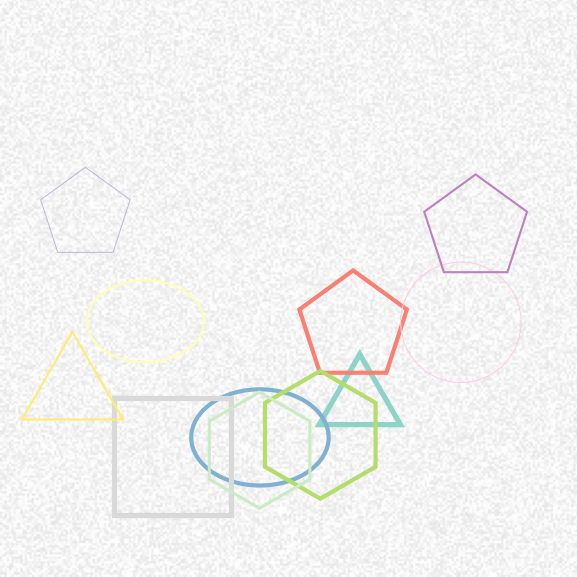[{"shape": "triangle", "thickness": 2.5, "radius": 0.41, "center": [0.623, 0.304]}, {"shape": "oval", "thickness": 1, "radius": 0.51, "center": [0.252, 0.443]}, {"shape": "pentagon", "thickness": 0.5, "radius": 0.41, "center": [0.148, 0.628]}, {"shape": "pentagon", "thickness": 2, "radius": 0.49, "center": [0.611, 0.433]}, {"shape": "oval", "thickness": 2, "radius": 0.59, "center": [0.45, 0.242]}, {"shape": "hexagon", "thickness": 2, "radius": 0.55, "center": [0.555, 0.246]}, {"shape": "circle", "thickness": 0.5, "radius": 0.52, "center": [0.798, 0.441]}, {"shape": "square", "thickness": 2.5, "radius": 0.51, "center": [0.298, 0.209]}, {"shape": "pentagon", "thickness": 1, "radius": 0.47, "center": [0.824, 0.604]}, {"shape": "hexagon", "thickness": 1.5, "radius": 0.5, "center": [0.449, 0.22]}, {"shape": "triangle", "thickness": 1, "radius": 0.51, "center": [0.125, 0.323]}]